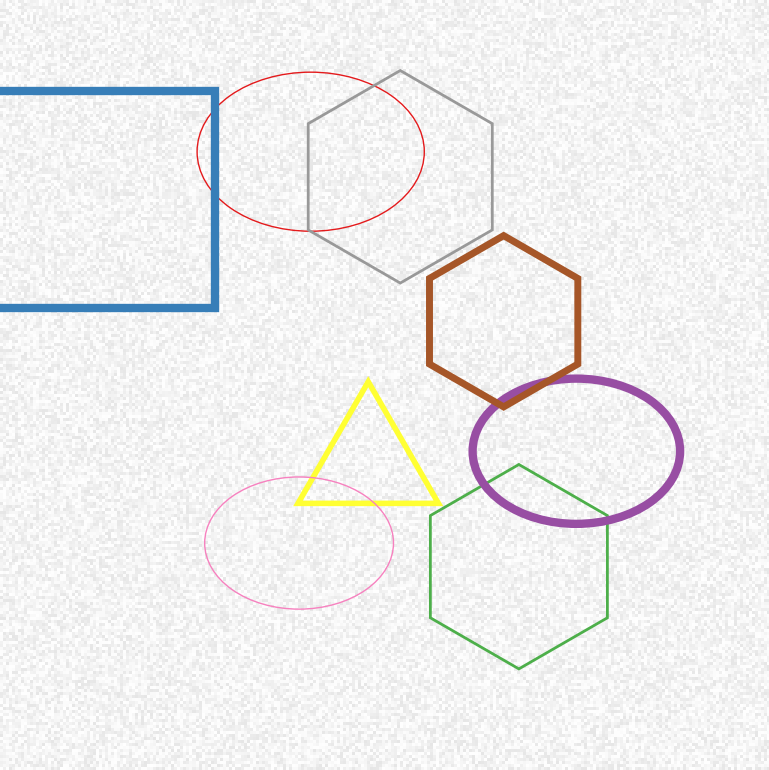[{"shape": "oval", "thickness": 0.5, "radius": 0.74, "center": [0.404, 0.803]}, {"shape": "square", "thickness": 3, "radius": 0.71, "center": [0.138, 0.741]}, {"shape": "hexagon", "thickness": 1, "radius": 0.66, "center": [0.674, 0.264]}, {"shape": "oval", "thickness": 3, "radius": 0.67, "center": [0.749, 0.414]}, {"shape": "triangle", "thickness": 2, "radius": 0.53, "center": [0.478, 0.399]}, {"shape": "hexagon", "thickness": 2.5, "radius": 0.56, "center": [0.654, 0.583]}, {"shape": "oval", "thickness": 0.5, "radius": 0.61, "center": [0.388, 0.295]}, {"shape": "hexagon", "thickness": 1, "radius": 0.69, "center": [0.52, 0.77]}]